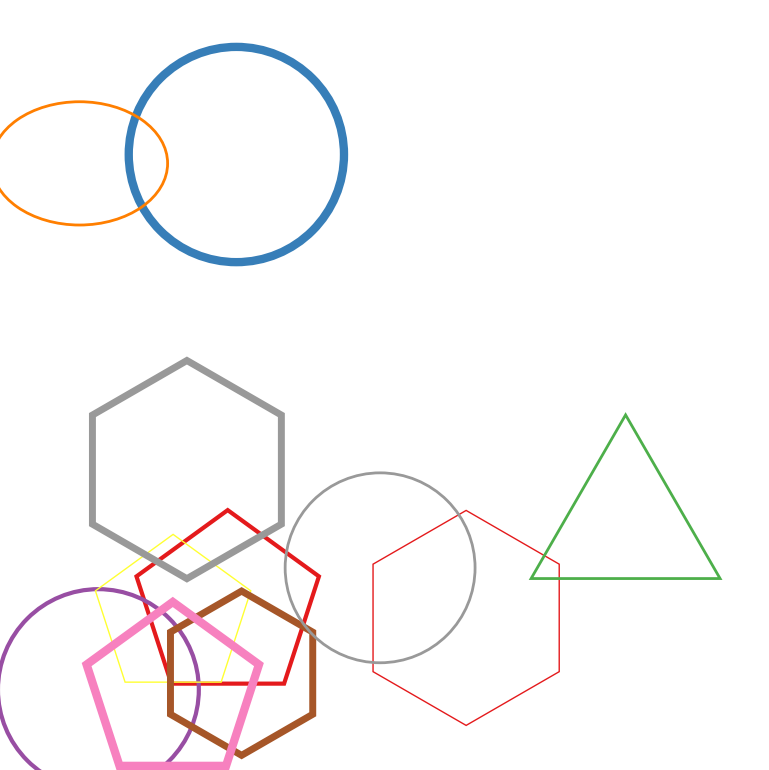[{"shape": "pentagon", "thickness": 1.5, "radius": 0.62, "center": [0.296, 0.213]}, {"shape": "hexagon", "thickness": 0.5, "radius": 0.7, "center": [0.605, 0.198]}, {"shape": "circle", "thickness": 3, "radius": 0.7, "center": [0.307, 0.799]}, {"shape": "triangle", "thickness": 1, "radius": 0.71, "center": [0.812, 0.319]}, {"shape": "circle", "thickness": 1.5, "radius": 0.65, "center": [0.128, 0.104]}, {"shape": "oval", "thickness": 1, "radius": 0.57, "center": [0.103, 0.788]}, {"shape": "pentagon", "thickness": 0.5, "radius": 0.53, "center": [0.225, 0.2]}, {"shape": "hexagon", "thickness": 2.5, "radius": 0.53, "center": [0.314, 0.126]}, {"shape": "pentagon", "thickness": 3, "radius": 0.59, "center": [0.224, 0.101]}, {"shape": "hexagon", "thickness": 2.5, "radius": 0.71, "center": [0.243, 0.39]}, {"shape": "circle", "thickness": 1, "radius": 0.62, "center": [0.494, 0.263]}]